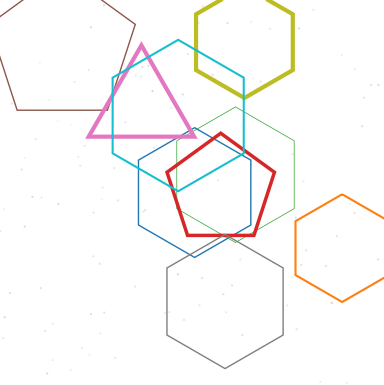[{"shape": "hexagon", "thickness": 1, "radius": 0.84, "center": [0.506, 0.5]}, {"shape": "hexagon", "thickness": 1.5, "radius": 0.7, "center": [0.889, 0.356]}, {"shape": "hexagon", "thickness": 0.5, "radius": 0.88, "center": [0.612, 0.546]}, {"shape": "pentagon", "thickness": 2.5, "radius": 0.73, "center": [0.573, 0.507]}, {"shape": "pentagon", "thickness": 1, "radius": 1.0, "center": [0.162, 0.875]}, {"shape": "triangle", "thickness": 3, "radius": 0.79, "center": [0.367, 0.724]}, {"shape": "hexagon", "thickness": 1, "radius": 0.87, "center": [0.585, 0.217]}, {"shape": "hexagon", "thickness": 3, "radius": 0.73, "center": [0.635, 0.89]}, {"shape": "hexagon", "thickness": 1.5, "radius": 0.98, "center": [0.463, 0.7]}]